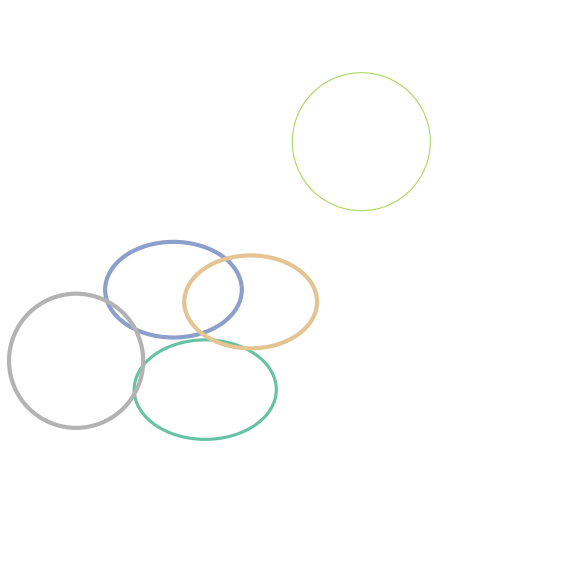[{"shape": "oval", "thickness": 1.5, "radius": 0.62, "center": [0.355, 0.324]}, {"shape": "oval", "thickness": 2, "radius": 0.59, "center": [0.3, 0.498]}, {"shape": "circle", "thickness": 0.5, "radius": 0.6, "center": [0.626, 0.754]}, {"shape": "oval", "thickness": 2, "radius": 0.57, "center": [0.434, 0.476]}, {"shape": "circle", "thickness": 2, "radius": 0.58, "center": [0.132, 0.374]}]